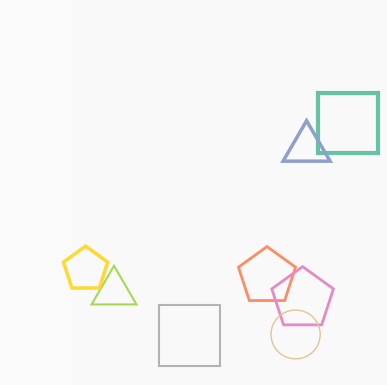[{"shape": "square", "thickness": 3, "radius": 0.39, "center": [0.898, 0.681]}, {"shape": "pentagon", "thickness": 2, "radius": 0.39, "center": [0.689, 0.282]}, {"shape": "triangle", "thickness": 2.5, "radius": 0.35, "center": [0.791, 0.616]}, {"shape": "pentagon", "thickness": 2, "radius": 0.42, "center": [0.781, 0.224]}, {"shape": "triangle", "thickness": 1.5, "radius": 0.33, "center": [0.294, 0.243]}, {"shape": "pentagon", "thickness": 2.5, "radius": 0.3, "center": [0.221, 0.301]}, {"shape": "circle", "thickness": 1, "radius": 0.32, "center": [0.763, 0.131]}, {"shape": "square", "thickness": 1.5, "radius": 0.4, "center": [0.489, 0.13]}]